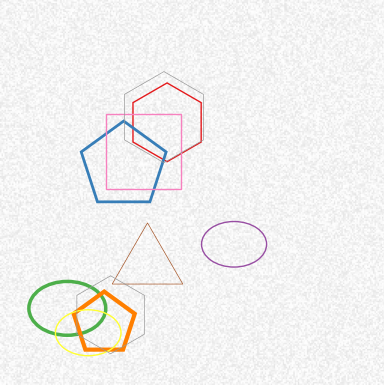[{"shape": "hexagon", "thickness": 1, "radius": 0.51, "center": [0.434, 0.682]}, {"shape": "pentagon", "thickness": 2, "radius": 0.58, "center": [0.321, 0.57]}, {"shape": "oval", "thickness": 2.5, "radius": 0.5, "center": [0.175, 0.199]}, {"shape": "oval", "thickness": 1, "radius": 0.42, "center": [0.608, 0.366]}, {"shape": "pentagon", "thickness": 3, "radius": 0.42, "center": [0.271, 0.159]}, {"shape": "oval", "thickness": 1, "radius": 0.43, "center": [0.229, 0.136]}, {"shape": "triangle", "thickness": 0.5, "radius": 0.53, "center": [0.383, 0.315]}, {"shape": "square", "thickness": 1, "radius": 0.49, "center": [0.372, 0.607]}, {"shape": "hexagon", "thickness": 0.5, "radius": 0.59, "center": [0.426, 0.696]}, {"shape": "hexagon", "thickness": 0.5, "radius": 0.51, "center": [0.287, 0.182]}]